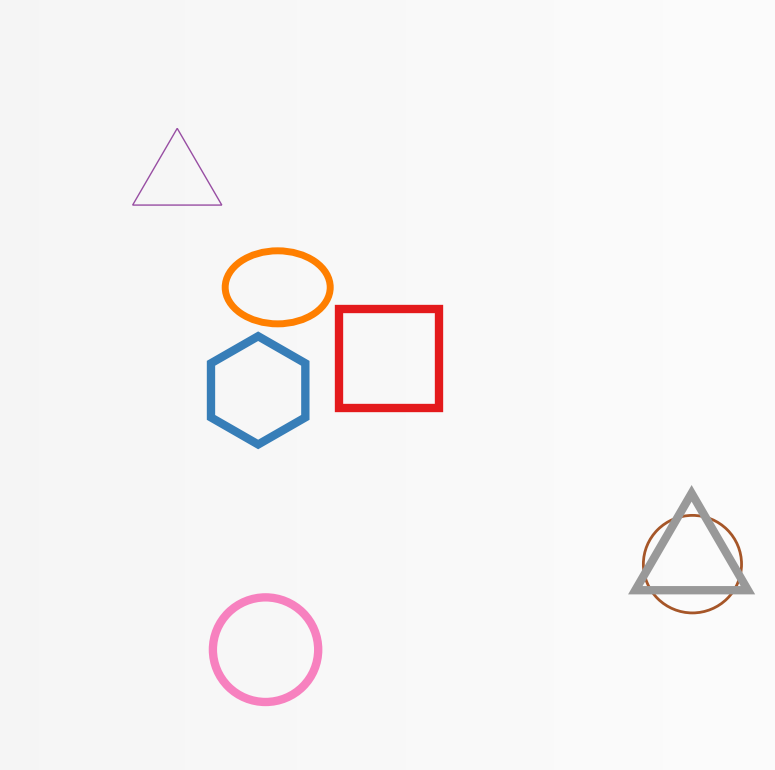[{"shape": "square", "thickness": 3, "radius": 0.32, "center": [0.502, 0.535]}, {"shape": "hexagon", "thickness": 3, "radius": 0.35, "center": [0.333, 0.493]}, {"shape": "triangle", "thickness": 0.5, "radius": 0.33, "center": [0.229, 0.767]}, {"shape": "oval", "thickness": 2.5, "radius": 0.34, "center": [0.358, 0.627]}, {"shape": "circle", "thickness": 1, "radius": 0.32, "center": [0.893, 0.267]}, {"shape": "circle", "thickness": 3, "radius": 0.34, "center": [0.343, 0.156]}, {"shape": "triangle", "thickness": 3, "radius": 0.42, "center": [0.892, 0.275]}]